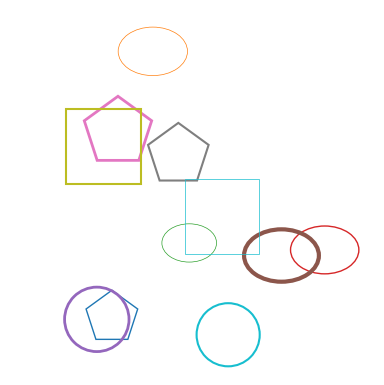[{"shape": "pentagon", "thickness": 1, "radius": 0.35, "center": [0.291, 0.176]}, {"shape": "oval", "thickness": 0.5, "radius": 0.45, "center": [0.397, 0.867]}, {"shape": "oval", "thickness": 0.5, "radius": 0.36, "center": [0.491, 0.369]}, {"shape": "oval", "thickness": 1, "radius": 0.44, "center": [0.843, 0.351]}, {"shape": "circle", "thickness": 2, "radius": 0.42, "center": [0.251, 0.171]}, {"shape": "oval", "thickness": 3, "radius": 0.49, "center": [0.731, 0.336]}, {"shape": "pentagon", "thickness": 2, "radius": 0.46, "center": [0.306, 0.658]}, {"shape": "pentagon", "thickness": 1.5, "radius": 0.41, "center": [0.463, 0.598]}, {"shape": "square", "thickness": 1.5, "radius": 0.49, "center": [0.269, 0.619]}, {"shape": "circle", "thickness": 1.5, "radius": 0.41, "center": [0.593, 0.131]}, {"shape": "square", "thickness": 0.5, "radius": 0.48, "center": [0.576, 0.437]}]